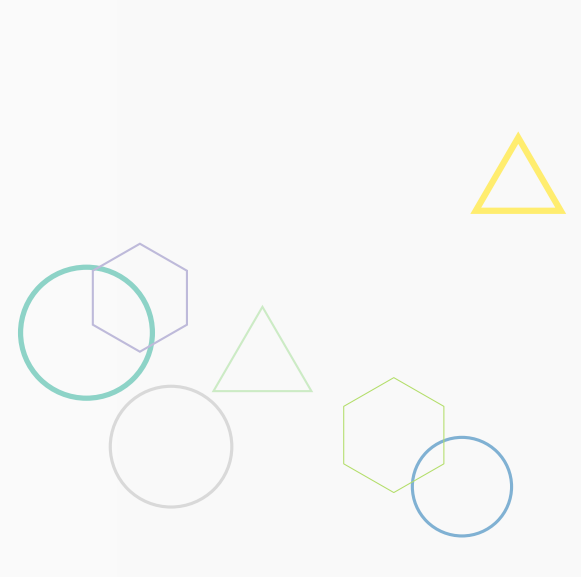[{"shape": "circle", "thickness": 2.5, "radius": 0.57, "center": [0.149, 0.423]}, {"shape": "hexagon", "thickness": 1, "radius": 0.47, "center": [0.241, 0.484]}, {"shape": "circle", "thickness": 1.5, "radius": 0.43, "center": [0.795, 0.156]}, {"shape": "hexagon", "thickness": 0.5, "radius": 0.5, "center": [0.678, 0.246]}, {"shape": "circle", "thickness": 1.5, "radius": 0.52, "center": [0.294, 0.226]}, {"shape": "triangle", "thickness": 1, "radius": 0.49, "center": [0.452, 0.37]}, {"shape": "triangle", "thickness": 3, "radius": 0.42, "center": [0.892, 0.676]}]